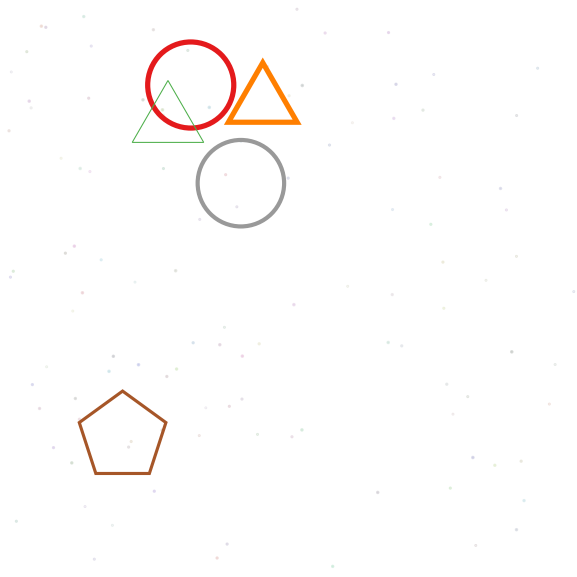[{"shape": "circle", "thickness": 2.5, "radius": 0.37, "center": [0.33, 0.852]}, {"shape": "triangle", "thickness": 0.5, "radius": 0.36, "center": [0.291, 0.788]}, {"shape": "triangle", "thickness": 2.5, "radius": 0.34, "center": [0.455, 0.822]}, {"shape": "pentagon", "thickness": 1.5, "radius": 0.39, "center": [0.212, 0.243]}, {"shape": "circle", "thickness": 2, "radius": 0.37, "center": [0.417, 0.682]}]